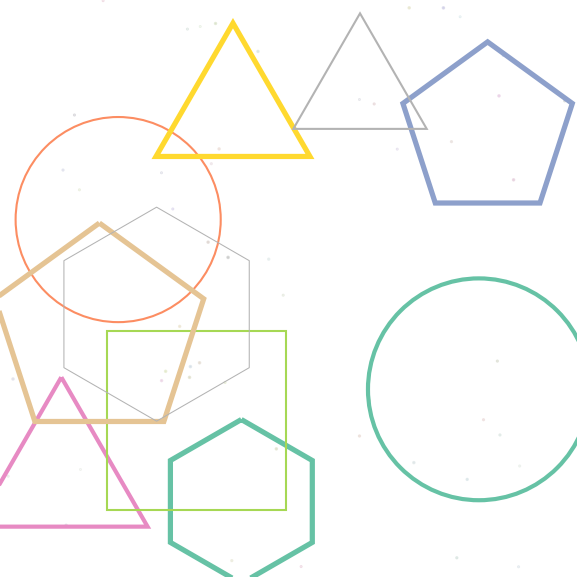[{"shape": "circle", "thickness": 2, "radius": 0.96, "center": [0.829, 0.325]}, {"shape": "hexagon", "thickness": 2.5, "radius": 0.71, "center": [0.418, 0.131]}, {"shape": "circle", "thickness": 1, "radius": 0.89, "center": [0.205, 0.619]}, {"shape": "pentagon", "thickness": 2.5, "radius": 0.77, "center": [0.844, 0.772]}, {"shape": "triangle", "thickness": 2, "radius": 0.86, "center": [0.106, 0.173]}, {"shape": "square", "thickness": 1, "radius": 0.77, "center": [0.34, 0.271]}, {"shape": "triangle", "thickness": 2.5, "radius": 0.77, "center": [0.403, 0.805]}, {"shape": "pentagon", "thickness": 2.5, "radius": 0.95, "center": [0.172, 0.423]}, {"shape": "hexagon", "thickness": 0.5, "radius": 0.93, "center": [0.271, 0.455]}, {"shape": "triangle", "thickness": 1, "radius": 0.67, "center": [0.623, 0.843]}]